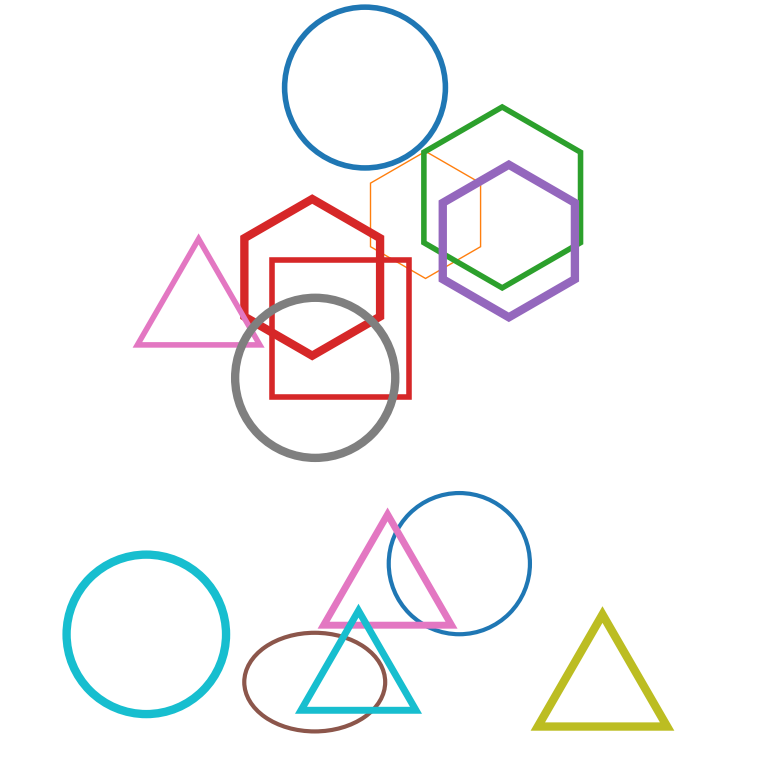[{"shape": "circle", "thickness": 1.5, "radius": 0.46, "center": [0.597, 0.268]}, {"shape": "circle", "thickness": 2, "radius": 0.52, "center": [0.474, 0.886]}, {"shape": "hexagon", "thickness": 0.5, "radius": 0.41, "center": [0.553, 0.721]}, {"shape": "hexagon", "thickness": 2, "radius": 0.59, "center": [0.652, 0.744]}, {"shape": "square", "thickness": 2, "radius": 0.44, "center": [0.442, 0.574]}, {"shape": "hexagon", "thickness": 3, "radius": 0.51, "center": [0.405, 0.64]}, {"shape": "hexagon", "thickness": 3, "radius": 0.5, "center": [0.661, 0.687]}, {"shape": "oval", "thickness": 1.5, "radius": 0.46, "center": [0.409, 0.114]}, {"shape": "triangle", "thickness": 2, "radius": 0.46, "center": [0.258, 0.598]}, {"shape": "triangle", "thickness": 2.5, "radius": 0.48, "center": [0.503, 0.236]}, {"shape": "circle", "thickness": 3, "radius": 0.52, "center": [0.409, 0.509]}, {"shape": "triangle", "thickness": 3, "radius": 0.48, "center": [0.782, 0.105]}, {"shape": "circle", "thickness": 3, "radius": 0.52, "center": [0.19, 0.176]}, {"shape": "triangle", "thickness": 2.5, "radius": 0.43, "center": [0.466, 0.121]}]